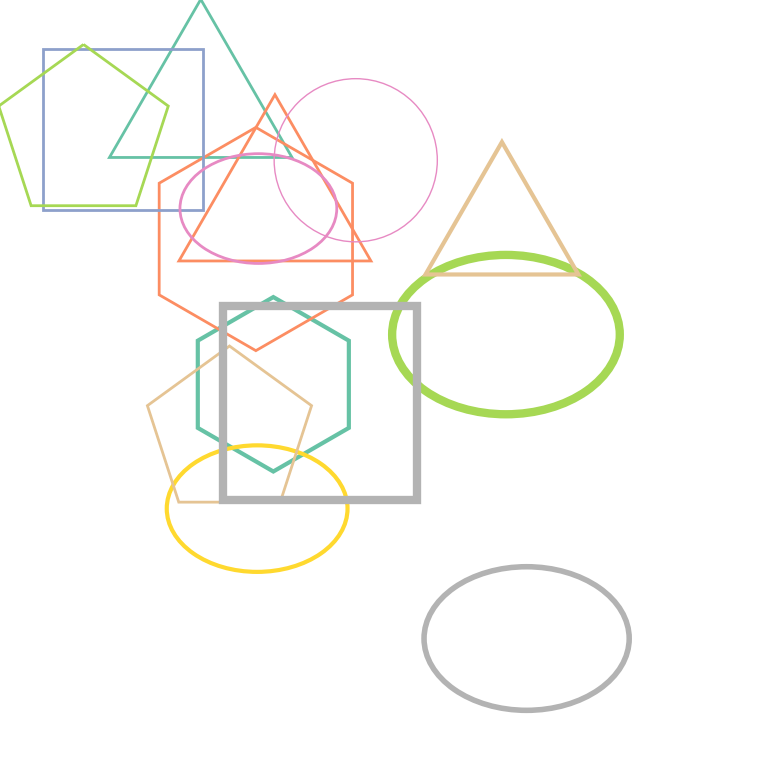[{"shape": "triangle", "thickness": 1, "radius": 0.68, "center": [0.261, 0.864]}, {"shape": "hexagon", "thickness": 1.5, "radius": 0.57, "center": [0.355, 0.501]}, {"shape": "triangle", "thickness": 1, "radius": 0.72, "center": [0.357, 0.733]}, {"shape": "hexagon", "thickness": 1, "radius": 0.72, "center": [0.332, 0.69]}, {"shape": "square", "thickness": 1, "radius": 0.52, "center": [0.16, 0.832]}, {"shape": "circle", "thickness": 0.5, "radius": 0.53, "center": [0.462, 0.792]}, {"shape": "oval", "thickness": 1, "radius": 0.51, "center": [0.336, 0.729]}, {"shape": "oval", "thickness": 3, "radius": 0.74, "center": [0.657, 0.565]}, {"shape": "pentagon", "thickness": 1, "radius": 0.58, "center": [0.108, 0.826]}, {"shape": "oval", "thickness": 1.5, "radius": 0.59, "center": [0.334, 0.339]}, {"shape": "pentagon", "thickness": 1, "radius": 0.56, "center": [0.298, 0.439]}, {"shape": "triangle", "thickness": 1.5, "radius": 0.57, "center": [0.652, 0.701]}, {"shape": "oval", "thickness": 2, "radius": 0.67, "center": [0.684, 0.171]}, {"shape": "square", "thickness": 3, "radius": 0.63, "center": [0.415, 0.477]}]